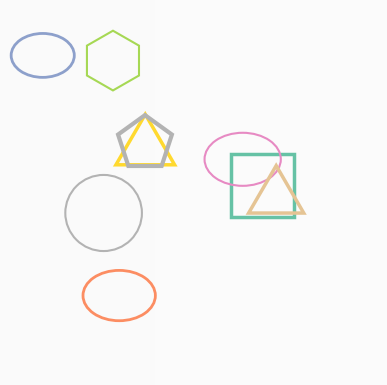[{"shape": "square", "thickness": 2.5, "radius": 0.41, "center": [0.678, 0.518]}, {"shape": "oval", "thickness": 2, "radius": 0.47, "center": [0.308, 0.232]}, {"shape": "oval", "thickness": 2, "radius": 0.41, "center": [0.11, 0.856]}, {"shape": "oval", "thickness": 1.5, "radius": 0.49, "center": [0.626, 0.586]}, {"shape": "hexagon", "thickness": 1.5, "radius": 0.39, "center": [0.292, 0.843]}, {"shape": "triangle", "thickness": 2.5, "radius": 0.44, "center": [0.375, 0.616]}, {"shape": "triangle", "thickness": 2.5, "radius": 0.41, "center": [0.713, 0.488]}, {"shape": "circle", "thickness": 1.5, "radius": 0.49, "center": [0.267, 0.447]}, {"shape": "pentagon", "thickness": 3, "radius": 0.37, "center": [0.374, 0.628]}]